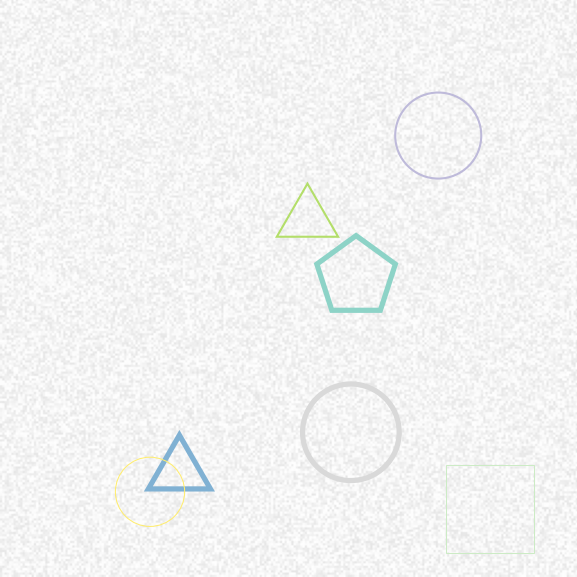[{"shape": "pentagon", "thickness": 2.5, "radius": 0.36, "center": [0.617, 0.52]}, {"shape": "circle", "thickness": 1, "radius": 0.37, "center": [0.759, 0.764]}, {"shape": "triangle", "thickness": 2.5, "radius": 0.31, "center": [0.311, 0.184]}, {"shape": "triangle", "thickness": 1, "radius": 0.31, "center": [0.532, 0.62]}, {"shape": "circle", "thickness": 2.5, "radius": 0.42, "center": [0.608, 0.251]}, {"shape": "square", "thickness": 0.5, "radius": 0.38, "center": [0.849, 0.118]}, {"shape": "circle", "thickness": 0.5, "radius": 0.3, "center": [0.26, 0.147]}]